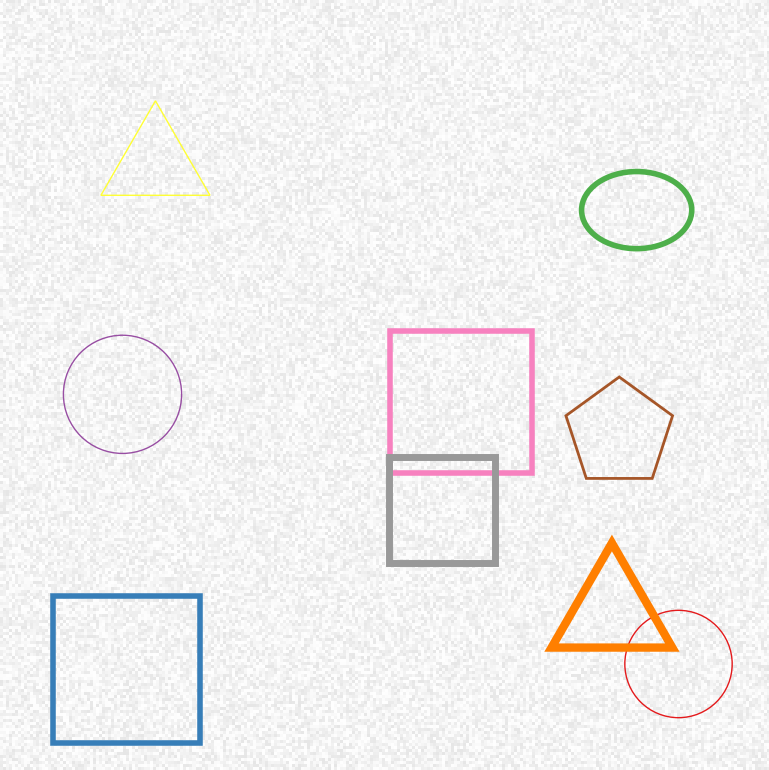[{"shape": "circle", "thickness": 0.5, "radius": 0.35, "center": [0.881, 0.138]}, {"shape": "square", "thickness": 2, "radius": 0.48, "center": [0.164, 0.13]}, {"shape": "oval", "thickness": 2, "radius": 0.36, "center": [0.827, 0.727]}, {"shape": "circle", "thickness": 0.5, "radius": 0.38, "center": [0.159, 0.488]}, {"shape": "triangle", "thickness": 3, "radius": 0.45, "center": [0.795, 0.204]}, {"shape": "triangle", "thickness": 0.5, "radius": 0.41, "center": [0.202, 0.787]}, {"shape": "pentagon", "thickness": 1, "radius": 0.36, "center": [0.804, 0.438]}, {"shape": "square", "thickness": 2, "radius": 0.46, "center": [0.599, 0.478]}, {"shape": "square", "thickness": 2.5, "radius": 0.35, "center": [0.574, 0.338]}]